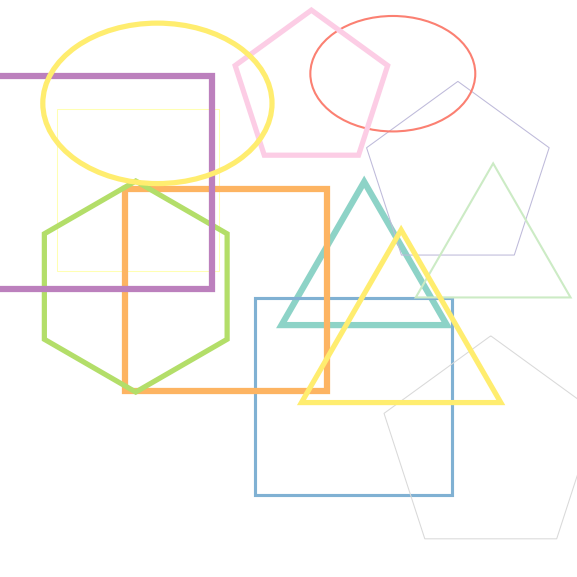[{"shape": "triangle", "thickness": 3, "radius": 0.83, "center": [0.631, 0.519]}, {"shape": "square", "thickness": 0.5, "radius": 0.7, "center": [0.239, 0.671]}, {"shape": "pentagon", "thickness": 0.5, "radius": 0.83, "center": [0.793, 0.692]}, {"shape": "oval", "thickness": 1, "radius": 0.71, "center": [0.68, 0.871]}, {"shape": "square", "thickness": 1.5, "radius": 0.85, "center": [0.613, 0.313]}, {"shape": "square", "thickness": 3, "radius": 0.87, "center": [0.391, 0.496]}, {"shape": "hexagon", "thickness": 2.5, "radius": 0.91, "center": [0.235, 0.503]}, {"shape": "pentagon", "thickness": 2.5, "radius": 0.69, "center": [0.539, 0.843]}, {"shape": "pentagon", "thickness": 0.5, "radius": 0.97, "center": [0.85, 0.223]}, {"shape": "square", "thickness": 3, "radius": 0.92, "center": [0.182, 0.683]}, {"shape": "triangle", "thickness": 1, "radius": 0.77, "center": [0.854, 0.561]}, {"shape": "triangle", "thickness": 2.5, "radius": 1.0, "center": [0.695, 0.402]}, {"shape": "oval", "thickness": 2.5, "radius": 0.99, "center": [0.273, 0.82]}]